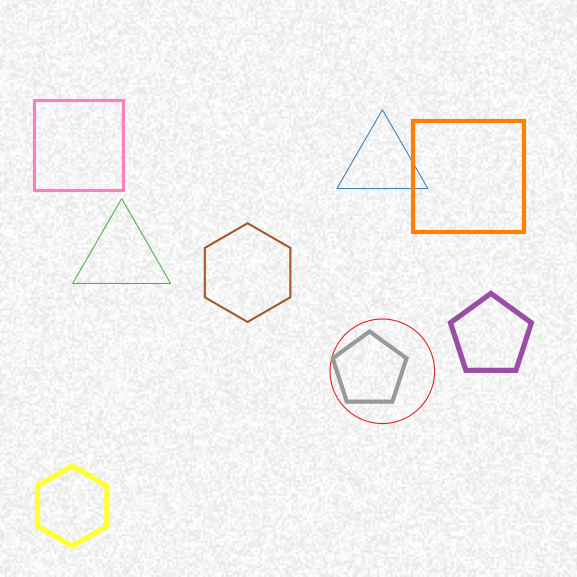[{"shape": "circle", "thickness": 0.5, "radius": 0.45, "center": [0.662, 0.356]}, {"shape": "triangle", "thickness": 0.5, "radius": 0.45, "center": [0.662, 0.718]}, {"shape": "triangle", "thickness": 0.5, "radius": 0.49, "center": [0.211, 0.557]}, {"shape": "pentagon", "thickness": 2.5, "radius": 0.37, "center": [0.85, 0.417]}, {"shape": "square", "thickness": 2, "radius": 0.48, "center": [0.812, 0.693]}, {"shape": "hexagon", "thickness": 2.5, "radius": 0.35, "center": [0.125, 0.123]}, {"shape": "hexagon", "thickness": 1, "radius": 0.43, "center": [0.429, 0.527]}, {"shape": "square", "thickness": 1.5, "radius": 0.39, "center": [0.136, 0.748]}, {"shape": "pentagon", "thickness": 2, "radius": 0.34, "center": [0.64, 0.358]}]